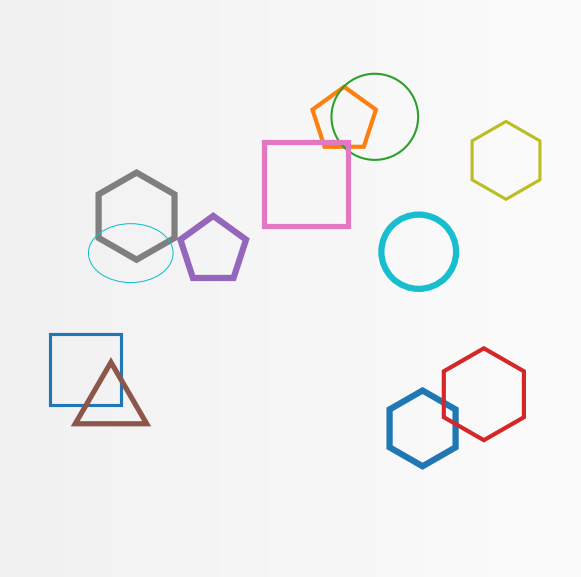[{"shape": "square", "thickness": 1.5, "radius": 0.31, "center": [0.147, 0.359]}, {"shape": "hexagon", "thickness": 3, "radius": 0.33, "center": [0.727, 0.257]}, {"shape": "pentagon", "thickness": 2, "radius": 0.29, "center": [0.592, 0.791]}, {"shape": "circle", "thickness": 1, "radius": 0.37, "center": [0.645, 0.797]}, {"shape": "hexagon", "thickness": 2, "radius": 0.4, "center": [0.832, 0.316]}, {"shape": "pentagon", "thickness": 3, "radius": 0.3, "center": [0.367, 0.566]}, {"shape": "triangle", "thickness": 2.5, "radius": 0.35, "center": [0.191, 0.301]}, {"shape": "square", "thickness": 2.5, "radius": 0.36, "center": [0.526, 0.681]}, {"shape": "hexagon", "thickness": 3, "radius": 0.38, "center": [0.235, 0.625]}, {"shape": "hexagon", "thickness": 1.5, "radius": 0.34, "center": [0.871, 0.721]}, {"shape": "oval", "thickness": 0.5, "radius": 0.36, "center": [0.225, 0.561]}, {"shape": "circle", "thickness": 3, "radius": 0.32, "center": [0.72, 0.563]}]